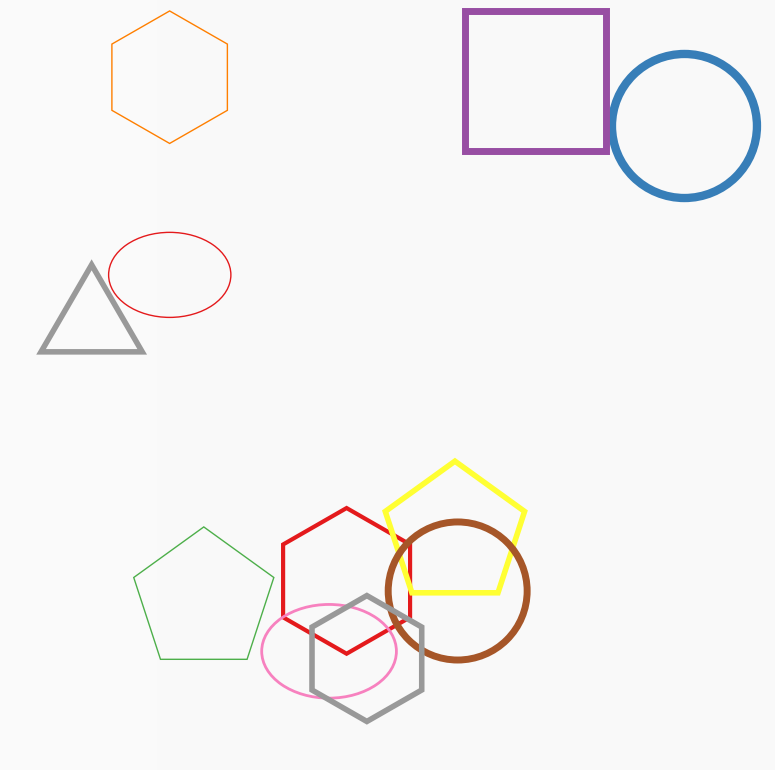[{"shape": "oval", "thickness": 0.5, "radius": 0.39, "center": [0.219, 0.643]}, {"shape": "hexagon", "thickness": 1.5, "radius": 0.47, "center": [0.447, 0.246]}, {"shape": "circle", "thickness": 3, "radius": 0.47, "center": [0.883, 0.836]}, {"shape": "pentagon", "thickness": 0.5, "radius": 0.48, "center": [0.263, 0.221]}, {"shape": "square", "thickness": 2.5, "radius": 0.45, "center": [0.691, 0.895]}, {"shape": "hexagon", "thickness": 0.5, "radius": 0.43, "center": [0.219, 0.9]}, {"shape": "pentagon", "thickness": 2, "radius": 0.47, "center": [0.587, 0.307]}, {"shape": "circle", "thickness": 2.5, "radius": 0.45, "center": [0.591, 0.232]}, {"shape": "oval", "thickness": 1, "radius": 0.43, "center": [0.425, 0.154]}, {"shape": "hexagon", "thickness": 2, "radius": 0.41, "center": [0.473, 0.145]}, {"shape": "triangle", "thickness": 2, "radius": 0.38, "center": [0.118, 0.581]}]